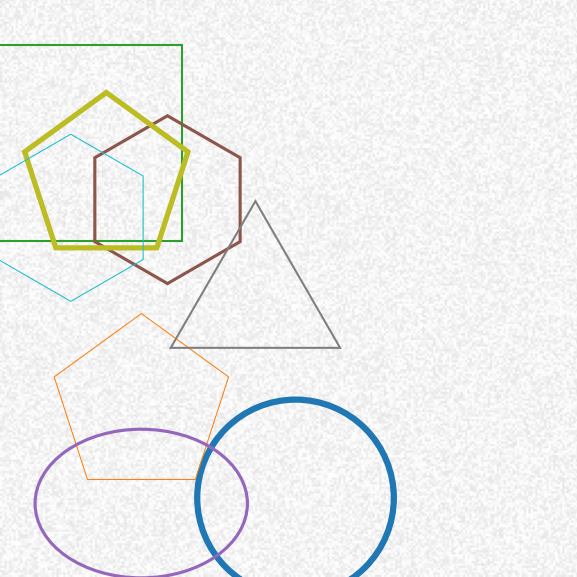[{"shape": "circle", "thickness": 3, "radius": 0.85, "center": [0.512, 0.137]}, {"shape": "pentagon", "thickness": 0.5, "radius": 0.79, "center": [0.245, 0.297]}, {"shape": "square", "thickness": 1, "radius": 0.85, "center": [0.145, 0.752]}, {"shape": "oval", "thickness": 1.5, "radius": 0.92, "center": [0.245, 0.127]}, {"shape": "hexagon", "thickness": 1.5, "radius": 0.73, "center": [0.29, 0.653]}, {"shape": "triangle", "thickness": 1, "radius": 0.85, "center": [0.442, 0.481]}, {"shape": "pentagon", "thickness": 2.5, "radius": 0.74, "center": [0.184, 0.69]}, {"shape": "hexagon", "thickness": 0.5, "radius": 0.72, "center": [0.122, 0.622]}]